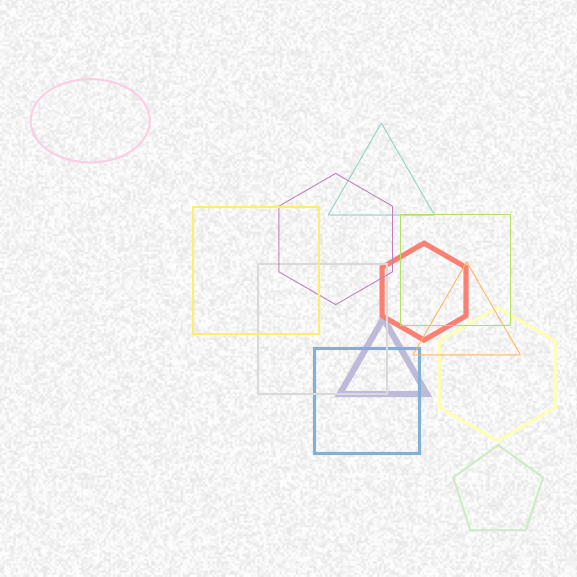[{"shape": "triangle", "thickness": 0.5, "radius": 0.53, "center": [0.66, 0.68]}, {"shape": "hexagon", "thickness": 1.5, "radius": 0.58, "center": [0.861, 0.351]}, {"shape": "triangle", "thickness": 3, "radius": 0.44, "center": [0.664, 0.36]}, {"shape": "hexagon", "thickness": 2.5, "radius": 0.42, "center": [0.734, 0.494]}, {"shape": "square", "thickness": 1.5, "radius": 0.45, "center": [0.635, 0.306]}, {"shape": "triangle", "thickness": 0.5, "radius": 0.54, "center": [0.808, 0.438]}, {"shape": "square", "thickness": 0.5, "radius": 0.48, "center": [0.787, 0.533]}, {"shape": "oval", "thickness": 1, "radius": 0.52, "center": [0.156, 0.79]}, {"shape": "square", "thickness": 1, "radius": 0.56, "center": [0.558, 0.429]}, {"shape": "hexagon", "thickness": 0.5, "radius": 0.57, "center": [0.581, 0.585]}, {"shape": "pentagon", "thickness": 1, "radius": 0.41, "center": [0.863, 0.147]}, {"shape": "square", "thickness": 1, "radius": 0.55, "center": [0.443, 0.531]}]